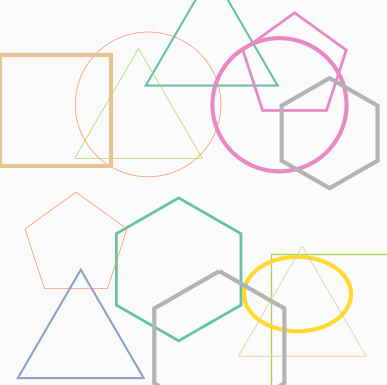[{"shape": "hexagon", "thickness": 2, "radius": 0.93, "center": [0.461, 0.3]}, {"shape": "triangle", "thickness": 1.5, "radius": 0.98, "center": [0.546, 0.876]}, {"shape": "circle", "thickness": 0.5, "radius": 0.94, "center": [0.382, 0.729]}, {"shape": "pentagon", "thickness": 0.5, "radius": 0.69, "center": [0.196, 0.363]}, {"shape": "triangle", "thickness": 1.5, "radius": 0.94, "center": [0.208, 0.112]}, {"shape": "circle", "thickness": 3, "radius": 0.87, "center": [0.721, 0.728]}, {"shape": "pentagon", "thickness": 2, "radius": 0.7, "center": [0.76, 0.827]}, {"shape": "triangle", "thickness": 0.5, "radius": 0.95, "center": [0.357, 0.684]}, {"shape": "square", "thickness": 1, "radius": 0.95, "center": [0.889, 0.15]}, {"shape": "oval", "thickness": 3, "radius": 0.69, "center": [0.768, 0.236]}, {"shape": "square", "thickness": 3, "radius": 0.72, "center": [0.143, 0.712]}, {"shape": "triangle", "thickness": 0.5, "radius": 0.95, "center": [0.78, 0.17]}, {"shape": "hexagon", "thickness": 3, "radius": 0.71, "center": [0.851, 0.654]}, {"shape": "hexagon", "thickness": 3, "radius": 0.97, "center": [0.566, 0.102]}]